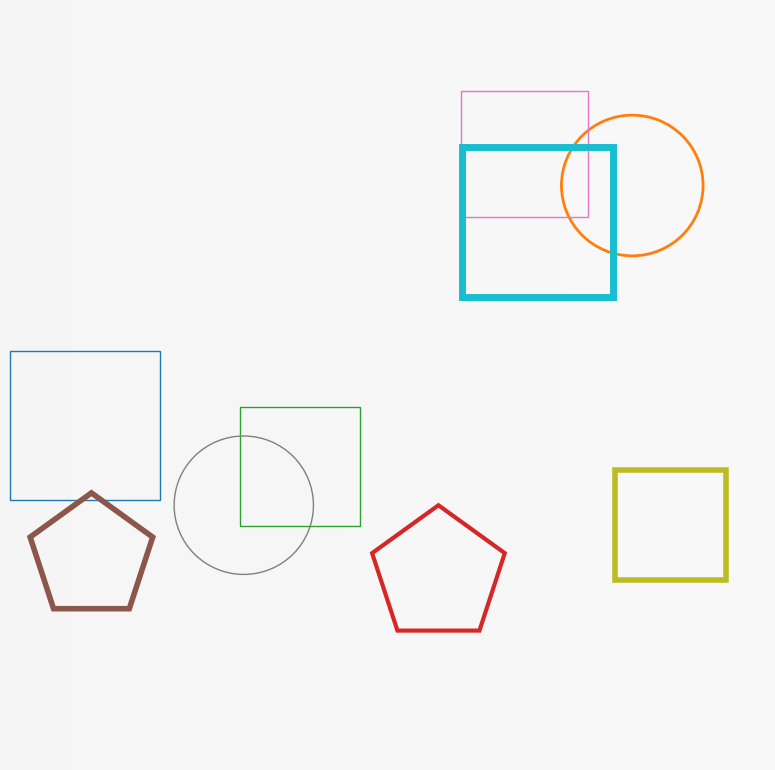[{"shape": "square", "thickness": 0.5, "radius": 0.48, "center": [0.11, 0.448]}, {"shape": "circle", "thickness": 1, "radius": 0.46, "center": [0.816, 0.759]}, {"shape": "square", "thickness": 0.5, "radius": 0.39, "center": [0.387, 0.394]}, {"shape": "pentagon", "thickness": 1.5, "radius": 0.45, "center": [0.566, 0.254]}, {"shape": "pentagon", "thickness": 2, "radius": 0.42, "center": [0.118, 0.277]}, {"shape": "square", "thickness": 0.5, "radius": 0.41, "center": [0.677, 0.8]}, {"shape": "circle", "thickness": 0.5, "radius": 0.45, "center": [0.315, 0.344]}, {"shape": "square", "thickness": 2, "radius": 0.36, "center": [0.865, 0.319]}, {"shape": "square", "thickness": 2.5, "radius": 0.49, "center": [0.694, 0.711]}]